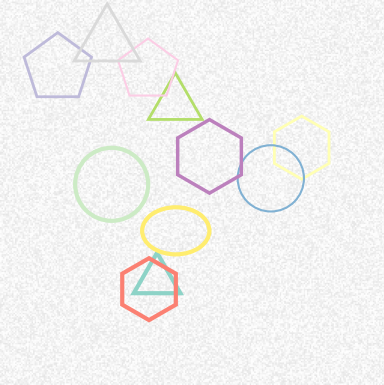[{"shape": "triangle", "thickness": 3, "radius": 0.35, "center": [0.408, 0.273]}, {"shape": "hexagon", "thickness": 2, "radius": 0.41, "center": [0.784, 0.617]}, {"shape": "pentagon", "thickness": 2, "radius": 0.46, "center": [0.15, 0.823]}, {"shape": "hexagon", "thickness": 3, "radius": 0.4, "center": [0.387, 0.249]}, {"shape": "circle", "thickness": 1.5, "radius": 0.43, "center": [0.703, 0.537]}, {"shape": "triangle", "thickness": 2, "radius": 0.4, "center": [0.455, 0.73]}, {"shape": "pentagon", "thickness": 1.5, "radius": 0.41, "center": [0.385, 0.818]}, {"shape": "triangle", "thickness": 2, "radius": 0.49, "center": [0.278, 0.891]}, {"shape": "hexagon", "thickness": 2.5, "radius": 0.48, "center": [0.544, 0.594]}, {"shape": "circle", "thickness": 3, "radius": 0.47, "center": [0.29, 0.521]}, {"shape": "oval", "thickness": 3, "radius": 0.44, "center": [0.457, 0.4]}]